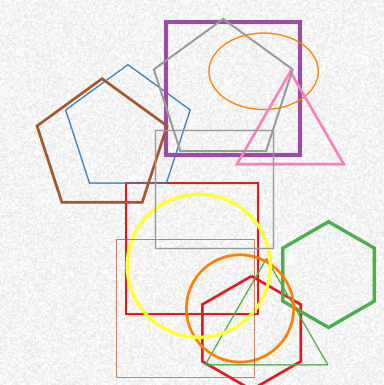[{"shape": "square", "thickness": 1.5, "radius": 0.85, "center": [0.499, 0.354]}, {"shape": "hexagon", "thickness": 2, "radius": 0.74, "center": [0.653, 0.135]}, {"shape": "pentagon", "thickness": 1, "radius": 0.85, "center": [0.332, 0.662]}, {"shape": "triangle", "thickness": 1, "radius": 0.92, "center": [0.692, 0.144]}, {"shape": "hexagon", "thickness": 2.5, "radius": 0.69, "center": [0.853, 0.287]}, {"shape": "square", "thickness": 3, "radius": 0.87, "center": [0.605, 0.771]}, {"shape": "circle", "thickness": 2, "radius": 0.7, "center": [0.623, 0.199]}, {"shape": "oval", "thickness": 1, "radius": 0.71, "center": [0.685, 0.815]}, {"shape": "circle", "thickness": 2.5, "radius": 0.93, "center": [0.516, 0.31]}, {"shape": "square", "thickness": 0.5, "radius": 0.9, "center": [0.481, 0.199]}, {"shape": "pentagon", "thickness": 2, "radius": 0.89, "center": [0.265, 0.618]}, {"shape": "triangle", "thickness": 2, "radius": 0.8, "center": [0.754, 0.654]}, {"shape": "square", "thickness": 1, "radius": 0.77, "center": [0.555, 0.508]}, {"shape": "pentagon", "thickness": 1.5, "radius": 0.95, "center": [0.58, 0.761]}]